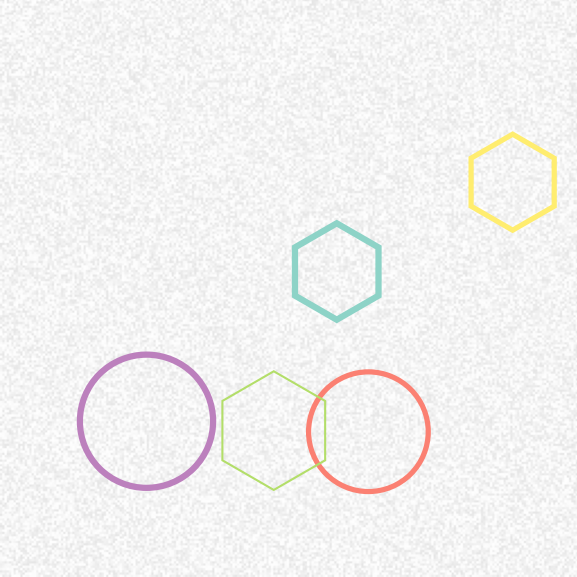[{"shape": "hexagon", "thickness": 3, "radius": 0.42, "center": [0.583, 0.529]}, {"shape": "circle", "thickness": 2.5, "radius": 0.52, "center": [0.638, 0.252]}, {"shape": "hexagon", "thickness": 1, "radius": 0.51, "center": [0.474, 0.253]}, {"shape": "circle", "thickness": 3, "radius": 0.58, "center": [0.254, 0.27]}, {"shape": "hexagon", "thickness": 2.5, "radius": 0.42, "center": [0.888, 0.684]}]